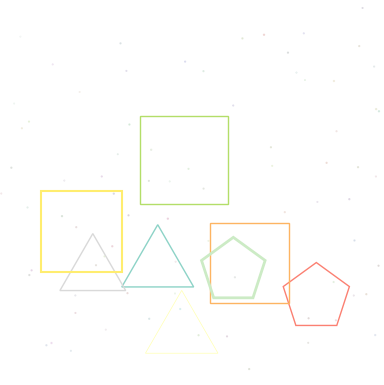[{"shape": "triangle", "thickness": 1, "radius": 0.54, "center": [0.41, 0.309]}, {"shape": "triangle", "thickness": 0.5, "radius": 0.54, "center": [0.472, 0.137]}, {"shape": "pentagon", "thickness": 1, "radius": 0.45, "center": [0.822, 0.228]}, {"shape": "square", "thickness": 1, "radius": 0.52, "center": [0.647, 0.317]}, {"shape": "square", "thickness": 1, "radius": 0.57, "center": [0.477, 0.585]}, {"shape": "triangle", "thickness": 1, "radius": 0.49, "center": [0.241, 0.295]}, {"shape": "pentagon", "thickness": 2, "radius": 0.43, "center": [0.606, 0.297]}, {"shape": "square", "thickness": 1.5, "radius": 0.52, "center": [0.211, 0.398]}]